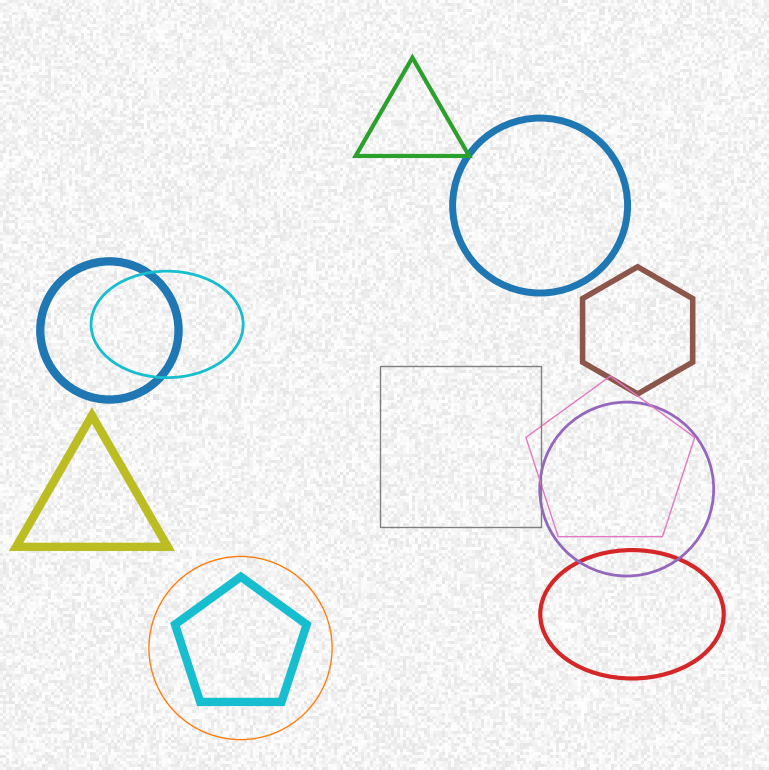[{"shape": "circle", "thickness": 3, "radius": 0.45, "center": [0.142, 0.571]}, {"shape": "circle", "thickness": 2.5, "radius": 0.57, "center": [0.701, 0.733]}, {"shape": "circle", "thickness": 0.5, "radius": 0.59, "center": [0.312, 0.158]}, {"shape": "triangle", "thickness": 1.5, "radius": 0.43, "center": [0.536, 0.84]}, {"shape": "oval", "thickness": 1.5, "radius": 0.6, "center": [0.821, 0.202]}, {"shape": "circle", "thickness": 1, "radius": 0.56, "center": [0.814, 0.365]}, {"shape": "hexagon", "thickness": 2, "radius": 0.41, "center": [0.828, 0.571]}, {"shape": "pentagon", "thickness": 0.5, "radius": 0.58, "center": [0.793, 0.396]}, {"shape": "square", "thickness": 0.5, "radius": 0.52, "center": [0.598, 0.42]}, {"shape": "triangle", "thickness": 3, "radius": 0.57, "center": [0.119, 0.347]}, {"shape": "pentagon", "thickness": 3, "radius": 0.45, "center": [0.313, 0.161]}, {"shape": "oval", "thickness": 1, "radius": 0.49, "center": [0.217, 0.579]}]